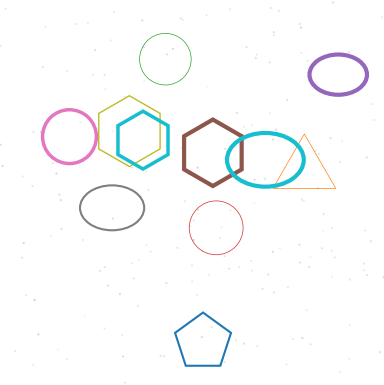[{"shape": "pentagon", "thickness": 1.5, "radius": 0.38, "center": [0.527, 0.112]}, {"shape": "triangle", "thickness": 0.5, "radius": 0.47, "center": [0.791, 0.558]}, {"shape": "circle", "thickness": 0.5, "radius": 0.33, "center": [0.43, 0.846]}, {"shape": "circle", "thickness": 0.5, "radius": 0.35, "center": [0.562, 0.408]}, {"shape": "oval", "thickness": 3, "radius": 0.37, "center": [0.879, 0.806]}, {"shape": "hexagon", "thickness": 3, "radius": 0.43, "center": [0.553, 0.603]}, {"shape": "circle", "thickness": 2.5, "radius": 0.35, "center": [0.18, 0.645]}, {"shape": "oval", "thickness": 1.5, "radius": 0.42, "center": [0.291, 0.46]}, {"shape": "hexagon", "thickness": 1, "radius": 0.46, "center": [0.336, 0.659]}, {"shape": "oval", "thickness": 3, "radius": 0.5, "center": [0.689, 0.585]}, {"shape": "hexagon", "thickness": 2.5, "radius": 0.38, "center": [0.371, 0.636]}]